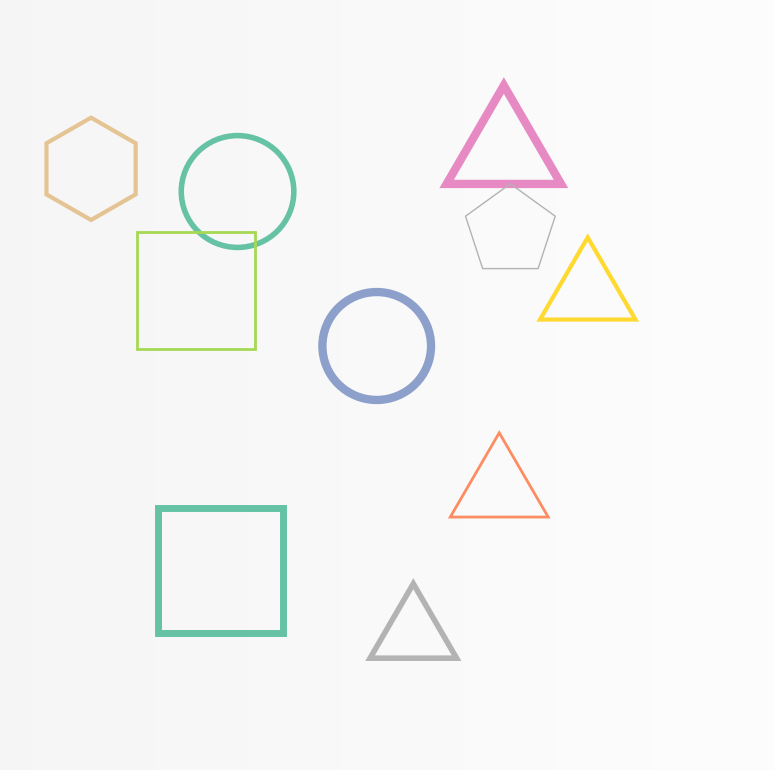[{"shape": "square", "thickness": 2.5, "radius": 0.4, "center": [0.284, 0.259]}, {"shape": "circle", "thickness": 2, "radius": 0.36, "center": [0.307, 0.751]}, {"shape": "triangle", "thickness": 1, "radius": 0.36, "center": [0.644, 0.365]}, {"shape": "circle", "thickness": 3, "radius": 0.35, "center": [0.486, 0.551]}, {"shape": "triangle", "thickness": 3, "radius": 0.43, "center": [0.65, 0.804]}, {"shape": "square", "thickness": 1, "radius": 0.38, "center": [0.253, 0.623]}, {"shape": "triangle", "thickness": 1.5, "radius": 0.36, "center": [0.758, 0.621]}, {"shape": "hexagon", "thickness": 1.5, "radius": 0.33, "center": [0.117, 0.781]}, {"shape": "pentagon", "thickness": 0.5, "radius": 0.3, "center": [0.659, 0.7]}, {"shape": "triangle", "thickness": 2, "radius": 0.32, "center": [0.533, 0.177]}]